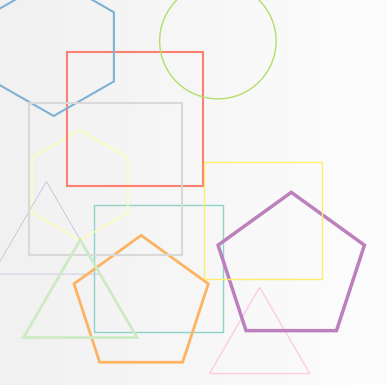[{"shape": "square", "thickness": 1, "radius": 0.83, "center": [0.409, 0.303]}, {"shape": "hexagon", "thickness": 1, "radius": 0.71, "center": [0.206, 0.519]}, {"shape": "triangle", "thickness": 0.5, "radius": 0.8, "center": [0.12, 0.368]}, {"shape": "square", "thickness": 1.5, "radius": 0.87, "center": [0.348, 0.691]}, {"shape": "hexagon", "thickness": 1.5, "radius": 0.9, "center": [0.138, 0.878]}, {"shape": "pentagon", "thickness": 2, "radius": 0.91, "center": [0.364, 0.207]}, {"shape": "circle", "thickness": 1, "radius": 0.75, "center": [0.562, 0.893]}, {"shape": "triangle", "thickness": 1, "radius": 0.75, "center": [0.67, 0.104]}, {"shape": "square", "thickness": 1.5, "radius": 0.99, "center": [0.273, 0.536]}, {"shape": "pentagon", "thickness": 2.5, "radius": 0.99, "center": [0.752, 0.302]}, {"shape": "triangle", "thickness": 2, "radius": 0.85, "center": [0.207, 0.208]}, {"shape": "square", "thickness": 1, "radius": 0.76, "center": [0.678, 0.427]}]